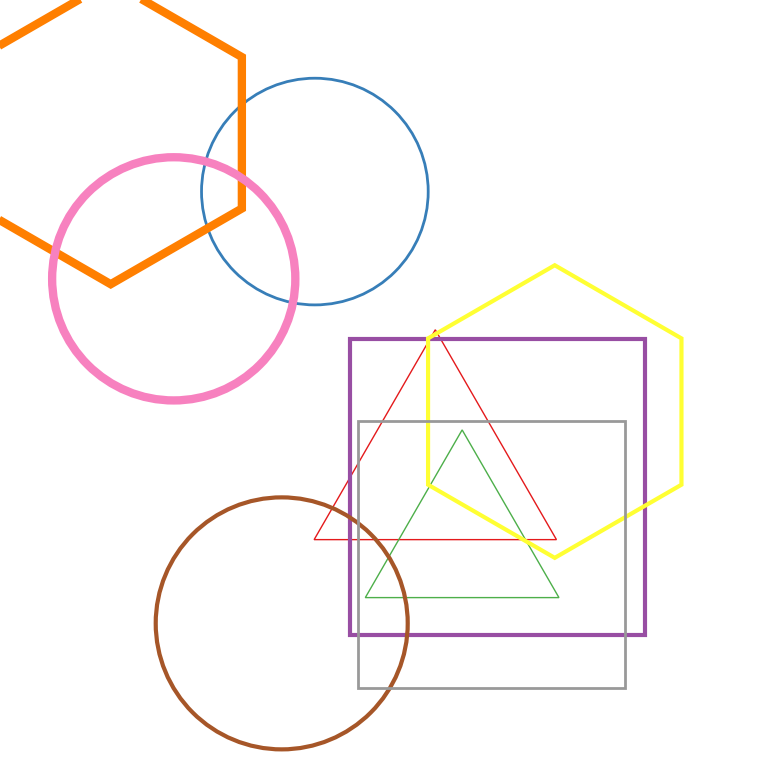[{"shape": "triangle", "thickness": 0.5, "radius": 0.91, "center": [0.565, 0.39]}, {"shape": "circle", "thickness": 1, "radius": 0.74, "center": [0.409, 0.751]}, {"shape": "triangle", "thickness": 0.5, "radius": 0.73, "center": [0.6, 0.296]}, {"shape": "square", "thickness": 1.5, "radius": 0.96, "center": [0.646, 0.367]}, {"shape": "hexagon", "thickness": 3, "radius": 0.98, "center": [0.144, 0.828]}, {"shape": "hexagon", "thickness": 1.5, "radius": 0.95, "center": [0.72, 0.466]}, {"shape": "circle", "thickness": 1.5, "radius": 0.82, "center": [0.366, 0.19]}, {"shape": "circle", "thickness": 3, "radius": 0.79, "center": [0.226, 0.638]}, {"shape": "square", "thickness": 1, "radius": 0.87, "center": [0.638, 0.28]}]